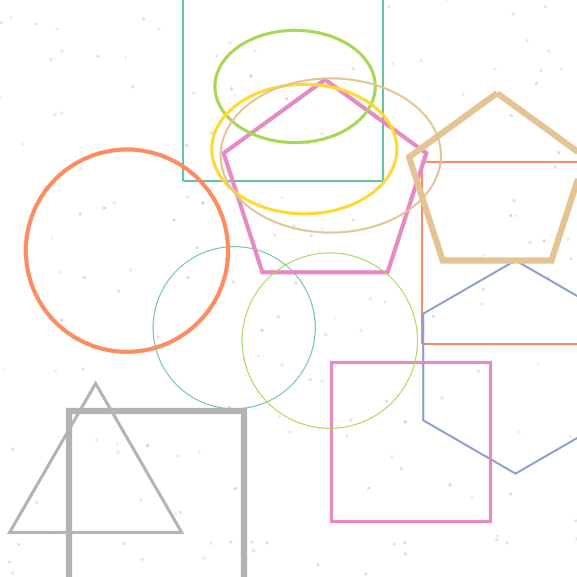[{"shape": "circle", "thickness": 0.5, "radius": 0.7, "center": [0.406, 0.432]}, {"shape": "square", "thickness": 1, "radius": 0.87, "center": [0.49, 0.858]}, {"shape": "circle", "thickness": 2, "radius": 0.88, "center": [0.22, 0.565]}, {"shape": "square", "thickness": 1, "radius": 0.79, "center": [0.887, 0.561]}, {"shape": "hexagon", "thickness": 1, "radius": 0.92, "center": [0.893, 0.364]}, {"shape": "square", "thickness": 1.5, "radius": 0.69, "center": [0.711, 0.235]}, {"shape": "pentagon", "thickness": 2, "radius": 0.92, "center": [0.563, 0.677]}, {"shape": "circle", "thickness": 0.5, "radius": 0.76, "center": [0.571, 0.409]}, {"shape": "oval", "thickness": 1.5, "radius": 0.69, "center": [0.511, 0.849]}, {"shape": "oval", "thickness": 1.5, "radius": 0.8, "center": [0.527, 0.741]}, {"shape": "oval", "thickness": 1, "radius": 0.95, "center": [0.573, 0.73]}, {"shape": "pentagon", "thickness": 3, "radius": 0.8, "center": [0.861, 0.678]}, {"shape": "triangle", "thickness": 1.5, "radius": 0.86, "center": [0.166, 0.163]}, {"shape": "square", "thickness": 3, "radius": 0.75, "center": [0.271, 0.136]}]